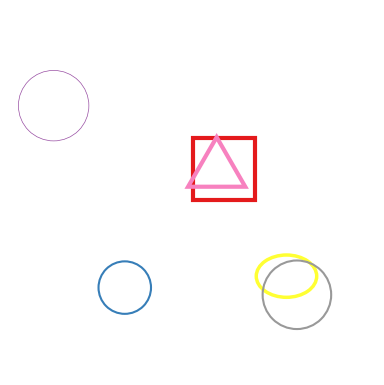[{"shape": "square", "thickness": 3, "radius": 0.4, "center": [0.582, 0.561]}, {"shape": "circle", "thickness": 1.5, "radius": 0.34, "center": [0.324, 0.253]}, {"shape": "circle", "thickness": 0.5, "radius": 0.46, "center": [0.139, 0.726]}, {"shape": "oval", "thickness": 2.5, "radius": 0.39, "center": [0.744, 0.283]}, {"shape": "triangle", "thickness": 3, "radius": 0.43, "center": [0.563, 0.558]}, {"shape": "circle", "thickness": 1.5, "radius": 0.45, "center": [0.771, 0.234]}]